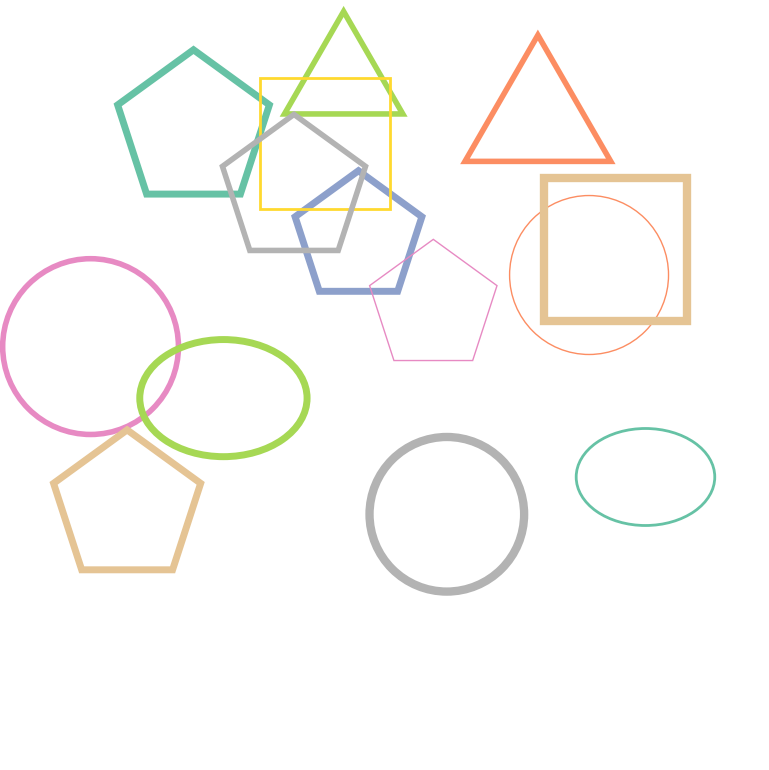[{"shape": "oval", "thickness": 1, "radius": 0.45, "center": [0.838, 0.381]}, {"shape": "pentagon", "thickness": 2.5, "radius": 0.52, "center": [0.251, 0.832]}, {"shape": "triangle", "thickness": 2, "radius": 0.55, "center": [0.699, 0.845]}, {"shape": "circle", "thickness": 0.5, "radius": 0.52, "center": [0.765, 0.643]}, {"shape": "pentagon", "thickness": 2.5, "radius": 0.43, "center": [0.466, 0.692]}, {"shape": "pentagon", "thickness": 0.5, "radius": 0.43, "center": [0.563, 0.602]}, {"shape": "circle", "thickness": 2, "radius": 0.57, "center": [0.118, 0.55]}, {"shape": "triangle", "thickness": 2, "radius": 0.44, "center": [0.446, 0.896]}, {"shape": "oval", "thickness": 2.5, "radius": 0.54, "center": [0.29, 0.483]}, {"shape": "square", "thickness": 1, "radius": 0.42, "center": [0.422, 0.814]}, {"shape": "square", "thickness": 3, "radius": 0.46, "center": [0.8, 0.675]}, {"shape": "pentagon", "thickness": 2.5, "radius": 0.5, "center": [0.165, 0.341]}, {"shape": "circle", "thickness": 3, "radius": 0.5, "center": [0.58, 0.332]}, {"shape": "pentagon", "thickness": 2, "radius": 0.49, "center": [0.382, 0.754]}]